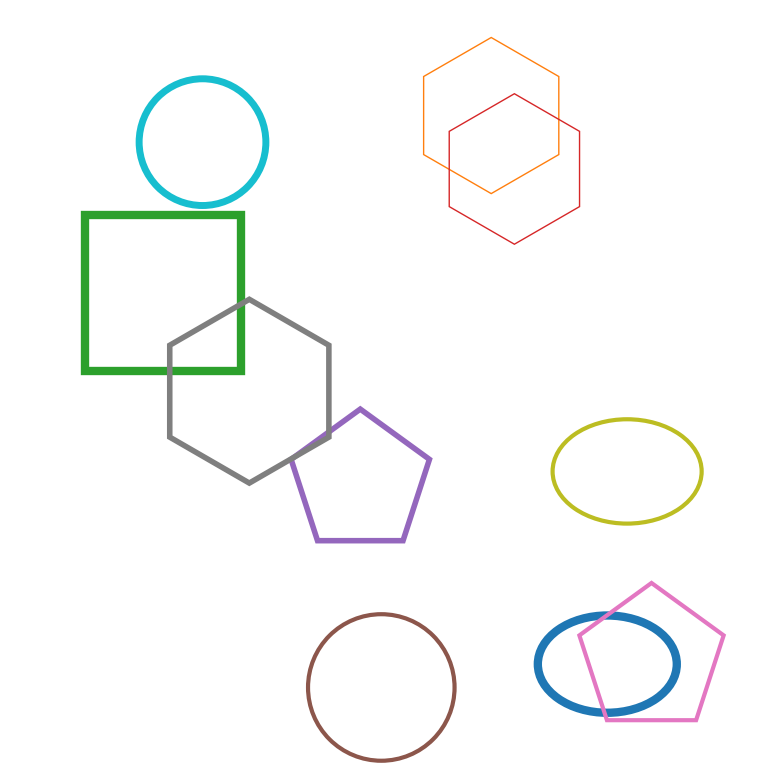[{"shape": "oval", "thickness": 3, "radius": 0.45, "center": [0.789, 0.137]}, {"shape": "hexagon", "thickness": 0.5, "radius": 0.51, "center": [0.638, 0.85]}, {"shape": "square", "thickness": 3, "radius": 0.51, "center": [0.212, 0.62]}, {"shape": "hexagon", "thickness": 0.5, "radius": 0.49, "center": [0.668, 0.781]}, {"shape": "pentagon", "thickness": 2, "radius": 0.47, "center": [0.468, 0.374]}, {"shape": "circle", "thickness": 1.5, "radius": 0.48, "center": [0.495, 0.107]}, {"shape": "pentagon", "thickness": 1.5, "radius": 0.49, "center": [0.846, 0.144]}, {"shape": "hexagon", "thickness": 2, "radius": 0.6, "center": [0.324, 0.492]}, {"shape": "oval", "thickness": 1.5, "radius": 0.48, "center": [0.814, 0.388]}, {"shape": "circle", "thickness": 2.5, "radius": 0.41, "center": [0.263, 0.815]}]